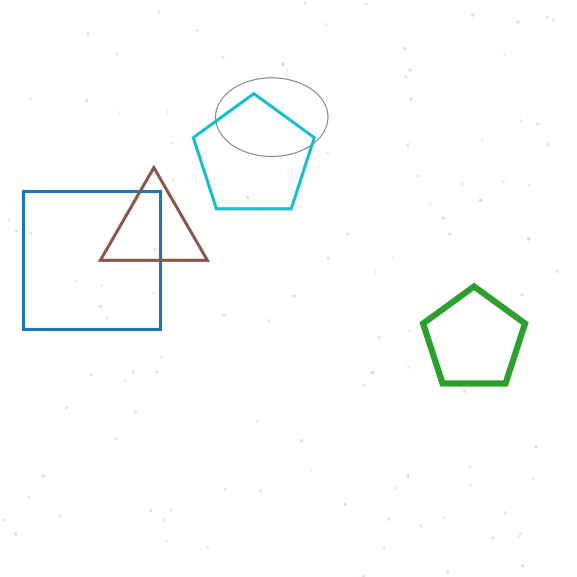[{"shape": "square", "thickness": 1.5, "radius": 0.6, "center": [0.159, 0.549]}, {"shape": "pentagon", "thickness": 3, "radius": 0.46, "center": [0.821, 0.41]}, {"shape": "triangle", "thickness": 1.5, "radius": 0.54, "center": [0.266, 0.602]}, {"shape": "oval", "thickness": 0.5, "radius": 0.49, "center": [0.471, 0.796]}, {"shape": "pentagon", "thickness": 1.5, "radius": 0.55, "center": [0.44, 0.727]}]